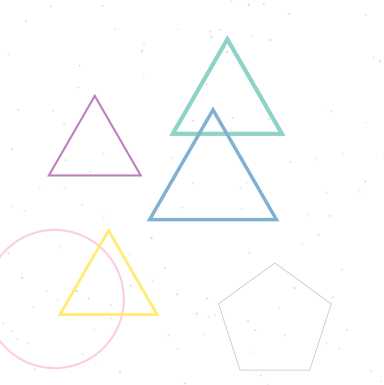[{"shape": "triangle", "thickness": 3, "radius": 0.82, "center": [0.591, 0.734]}, {"shape": "pentagon", "thickness": 0.5, "radius": 0.77, "center": [0.714, 0.163]}, {"shape": "triangle", "thickness": 2.5, "radius": 0.95, "center": [0.553, 0.525]}, {"shape": "circle", "thickness": 1.5, "radius": 0.9, "center": [0.142, 0.223]}, {"shape": "triangle", "thickness": 1.5, "radius": 0.69, "center": [0.246, 0.613]}, {"shape": "triangle", "thickness": 2, "radius": 0.73, "center": [0.282, 0.256]}]